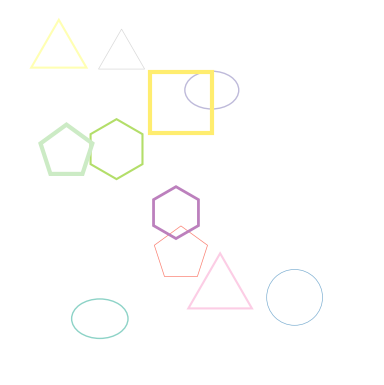[{"shape": "oval", "thickness": 1, "radius": 0.37, "center": [0.259, 0.172]}, {"shape": "triangle", "thickness": 1.5, "radius": 0.41, "center": [0.153, 0.866]}, {"shape": "oval", "thickness": 1, "radius": 0.35, "center": [0.55, 0.766]}, {"shape": "pentagon", "thickness": 0.5, "radius": 0.36, "center": [0.47, 0.341]}, {"shape": "circle", "thickness": 0.5, "radius": 0.36, "center": [0.765, 0.228]}, {"shape": "hexagon", "thickness": 1.5, "radius": 0.39, "center": [0.303, 0.613]}, {"shape": "triangle", "thickness": 1.5, "radius": 0.48, "center": [0.572, 0.247]}, {"shape": "triangle", "thickness": 0.5, "radius": 0.35, "center": [0.316, 0.855]}, {"shape": "hexagon", "thickness": 2, "radius": 0.34, "center": [0.457, 0.448]}, {"shape": "pentagon", "thickness": 3, "radius": 0.35, "center": [0.173, 0.606]}, {"shape": "square", "thickness": 3, "radius": 0.4, "center": [0.471, 0.734]}]